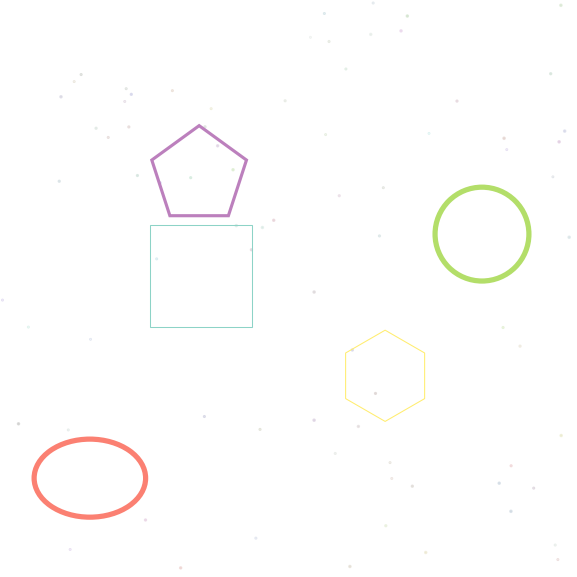[{"shape": "square", "thickness": 0.5, "radius": 0.44, "center": [0.348, 0.522]}, {"shape": "oval", "thickness": 2.5, "radius": 0.48, "center": [0.156, 0.171]}, {"shape": "circle", "thickness": 2.5, "radius": 0.41, "center": [0.835, 0.594]}, {"shape": "pentagon", "thickness": 1.5, "radius": 0.43, "center": [0.345, 0.695]}, {"shape": "hexagon", "thickness": 0.5, "radius": 0.39, "center": [0.667, 0.348]}]